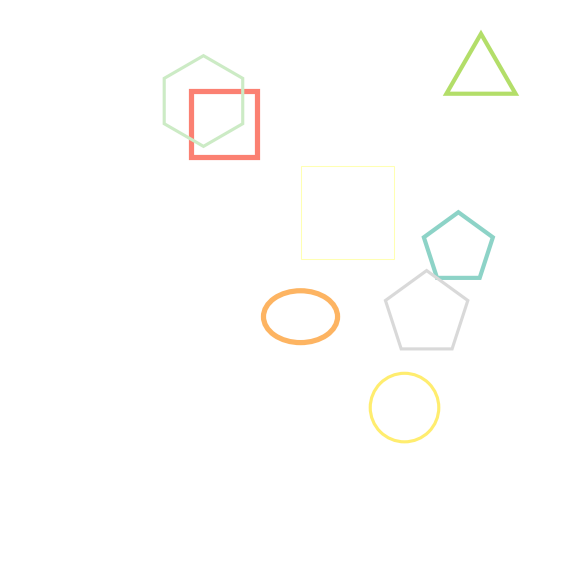[{"shape": "pentagon", "thickness": 2, "radius": 0.31, "center": [0.794, 0.569]}, {"shape": "square", "thickness": 0.5, "radius": 0.4, "center": [0.602, 0.631]}, {"shape": "square", "thickness": 2.5, "radius": 0.29, "center": [0.388, 0.785]}, {"shape": "oval", "thickness": 2.5, "radius": 0.32, "center": [0.52, 0.451]}, {"shape": "triangle", "thickness": 2, "radius": 0.35, "center": [0.833, 0.871]}, {"shape": "pentagon", "thickness": 1.5, "radius": 0.37, "center": [0.739, 0.456]}, {"shape": "hexagon", "thickness": 1.5, "radius": 0.39, "center": [0.352, 0.824]}, {"shape": "circle", "thickness": 1.5, "radius": 0.3, "center": [0.7, 0.293]}]